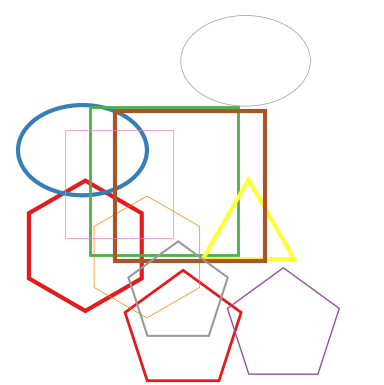[{"shape": "hexagon", "thickness": 3, "radius": 0.85, "center": [0.222, 0.362]}, {"shape": "pentagon", "thickness": 2, "radius": 0.79, "center": [0.476, 0.139]}, {"shape": "oval", "thickness": 3, "radius": 0.84, "center": [0.214, 0.61]}, {"shape": "square", "thickness": 2, "radius": 0.96, "center": [0.426, 0.53]}, {"shape": "pentagon", "thickness": 1, "radius": 0.76, "center": [0.736, 0.152]}, {"shape": "hexagon", "thickness": 0.5, "radius": 0.79, "center": [0.382, 0.333]}, {"shape": "triangle", "thickness": 3, "radius": 0.69, "center": [0.646, 0.395]}, {"shape": "square", "thickness": 3, "radius": 0.97, "center": [0.494, 0.518]}, {"shape": "square", "thickness": 0.5, "radius": 0.7, "center": [0.308, 0.522]}, {"shape": "oval", "thickness": 0.5, "radius": 0.84, "center": [0.638, 0.842]}, {"shape": "pentagon", "thickness": 1.5, "radius": 0.68, "center": [0.463, 0.237]}]